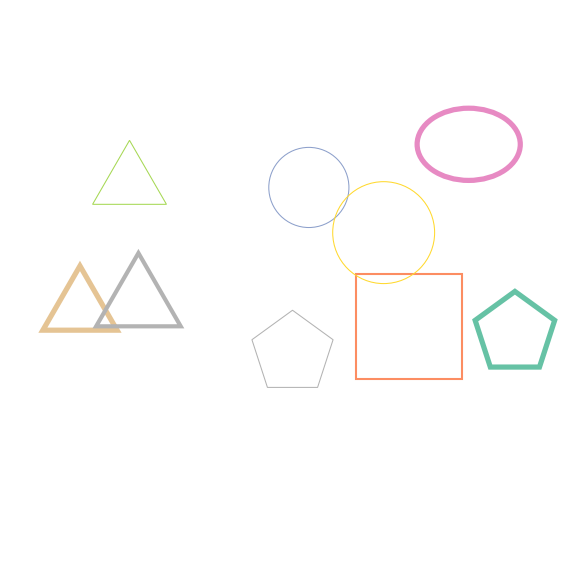[{"shape": "pentagon", "thickness": 2.5, "radius": 0.36, "center": [0.892, 0.422]}, {"shape": "square", "thickness": 1, "radius": 0.46, "center": [0.708, 0.433]}, {"shape": "circle", "thickness": 0.5, "radius": 0.35, "center": [0.535, 0.675]}, {"shape": "oval", "thickness": 2.5, "radius": 0.45, "center": [0.812, 0.749]}, {"shape": "triangle", "thickness": 0.5, "radius": 0.37, "center": [0.224, 0.682]}, {"shape": "circle", "thickness": 0.5, "radius": 0.44, "center": [0.664, 0.596]}, {"shape": "triangle", "thickness": 2.5, "radius": 0.37, "center": [0.138, 0.464]}, {"shape": "pentagon", "thickness": 0.5, "radius": 0.37, "center": [0.506, 0.388]}, {"shape": "triangle", "thickness": 2, "radius": 0.42, "center": [0.24, 0.476]}]